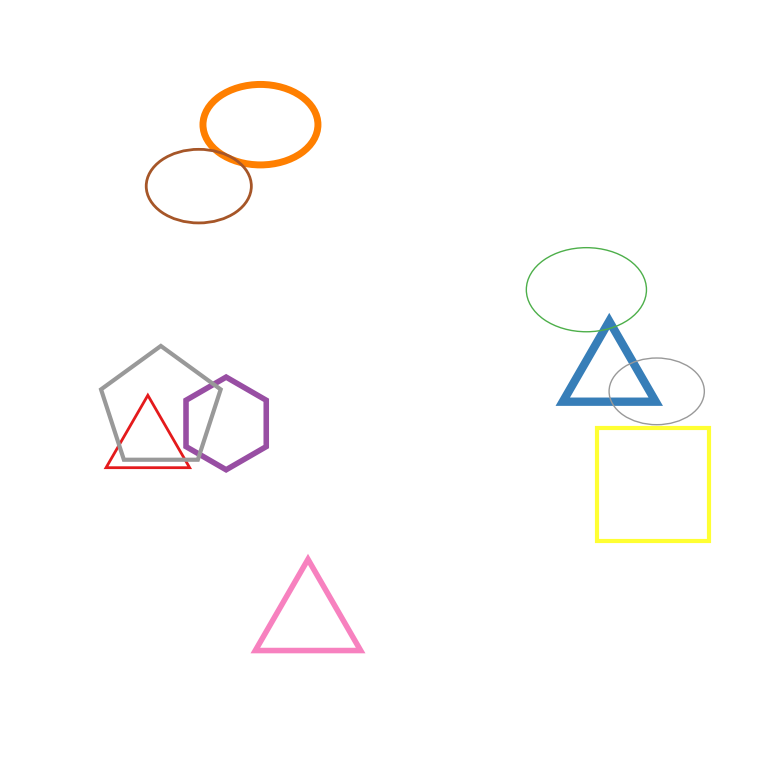[{"shape": "triangle", "thickness": 1, "radius": 0.31, "center": [0.192, 0.424]}, {"shape": "triangle", "thickness": 3, "radius": 0.35, "center": [0.791, 0.513]}, {"shape": "oval", "thickness": 0.5, "radius": 0.39, "center": [0.762, 0.624]}, {"shape": "hexagon", "thickness": 2, "radius": 0.3, "center": [0.294, 0.45]}, {"shape": "oval", "thickness": 2.5, "radius": 0.37, "center": [0.338, 0.838]}, {"shape": "square", "thickness": 1.5, "radius": 0.37, "center": [0.848, 0.371]}, {"shape": "oval", "thickness": 1, "radius": 0.34, "center": [0.258, 0.758]}, {"shape": "triangle", "thickness": 2, "radius": 0.39, "center": [0.4, 0.195]}, {"shape": "oval", "thickness": 0.5, "radius": 0.31, "center": [0.853, 0.492]}, {"shape": "pentagon", "thickness": 1.5, "radius": 0.41, "center": [0.209, 0.469]}]